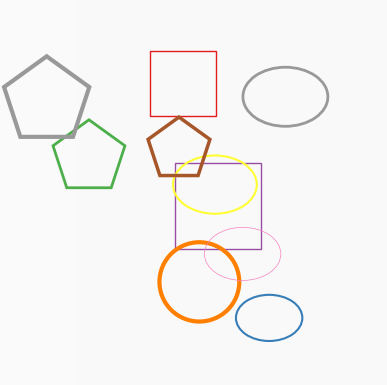[{"shape": "square", "thickness": 1, "radius": 0.42, "center": [0.473, 0.783]}, {"shape": "oval", "thickness": 1.5, "radius": 0.43, "center": [0.695, 0.174]}, {"shape": "pentagon", "thickness": 2, "radius": 0.49, "center": [0.23, 0.591]}, {"shape": "square", "thickness": 1, "radius": 0.56, "center": [0.564, 0.465]}, {"shape": "circle", "thickness": 3, "radius": 0.51, "center": [0.514, 0.268]}, {"shape": "oval", "thickness": 1.5, "radius": 0.54, "center": [0.555, 0.521]}, {"shape": "pentagon", "thickness": 2.5, "radius": 0.42, "center": [0.462, 0.612]}, {"shape": "oval", "thickness": 0.5, "radius": 0.49, "center": [0.626, 0.341]}, {"shape": "pentagon", "thickness": 3, "radius": 0.58, "center": [0.12, 0.738]}, {"shape": "oval", "thickness": 2, "radius": 0.55, "center": [0.737, 0.749]}]